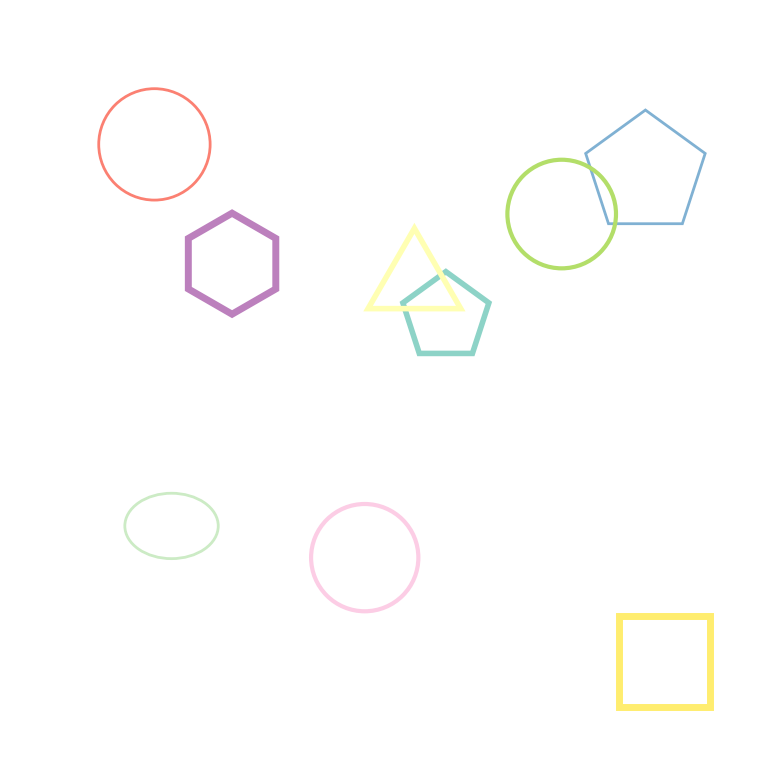[{"shape": "pentagon", "thickness": 2, "radius": 0.29, "center": [0.579, 0.588]}, {"shape": "triangle", "thickness": 2, "radius": 0.35, "center": [0.538, 0.634]}, {"shape": "circle", "thickness": 1, "radius": 0.36, "center": [0.201, 0.812]}, {"shape": "pentagon", "thickness": 1, "radius": 0.41, "center": [0.838, 0.775]}, {"shape": "circle", "thickness": 1.5, "radius": 0.35, "center": [0.729, 0.722]}, {"shape": "circle", "thickness": 1.5, "radius": 0.35, "center": [0.474, 0.276]}, {"shape": "hexagon", "thickness": 2.5, "radius": 0.33, "center": [0.301, 0.658]}, {"shape": "oval", "thickness": 1, "radius": 0.3, "center": [0.223, 0.317]}, {"shape": "square", "thickness": 2.5, "radius": 0.3, "center": [0.863, 0.141]}]